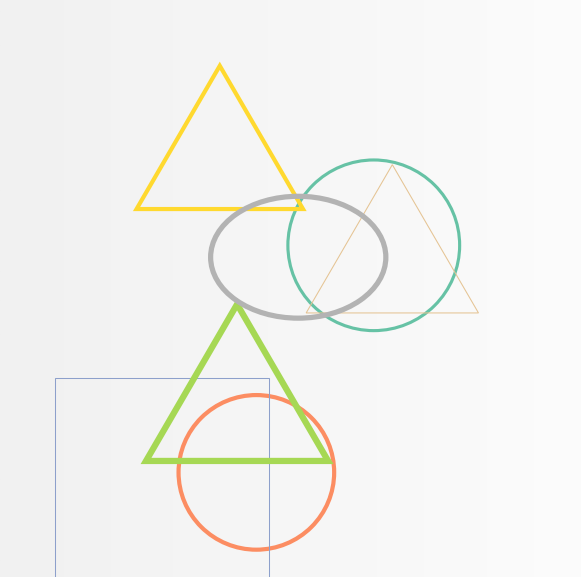[{"shape": "circle", "thickness": 1.5, "radius": 0.74, "center": [0.643, 0.574]}, {"shape": "circle", "thickness": 2, "radius": 0.67, "center": [0.441, 0.181]}, {"shape": "square", "thickness": 0.5, "radius": 0.92, "center": [0.279, 0.16]}, {"shape": "triangle", "thickness": 3, "radius": 0.9, "center": [0.408, 0.291]}, {"shape": "triangle", "thickness": 2, "radius": 0.83, "center": [0.378, 0.72]}, {"shape": "triangle", "thickness": 0.5, "radius": 0.86, "center": [0.675, 0.543]}, {"shape": "oval", "thickness": 2.5, "radius": 0.75, "center": [0.513, 0.554]}]